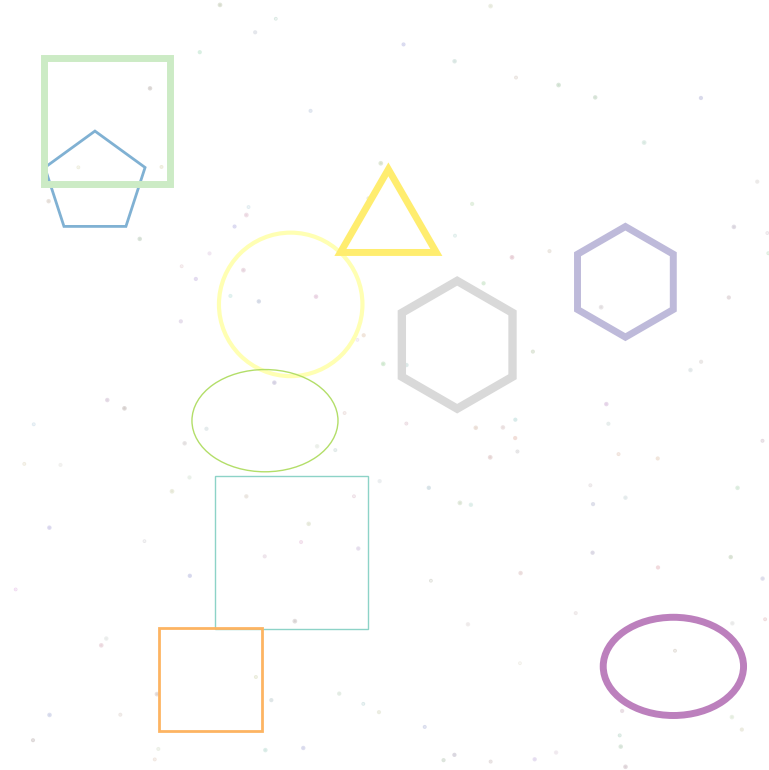[{"shape": "square", "thickness": 0.5, "radius": 0.5, "center": [0.379, 0.283]}, {"shape": "circle", "thickness": 1.5, "radius": 0.47, "center": [0.378, 0.605]}, {"shape": "hexagon", "thickness": 2.5, "radius": 0.36, "center": [0.812, 0.634]}, {"shape": "pentagon", "thickness": 1, "radius": 0.34, "center": [0.123, 0.761]}, {"shape": "square", "thickness": 1, "radius": 0.33, "center": [0.273, 0.118]}, {"shape": "oval", "thickness": 0.5, "radius": 0.47, "center": [0.344, 0.454]}, {"shape": "hexagon", "thickness": 3, "radius": 0.41, "center": [0.594, 0.552]}, {"shape": "oval", "thickness": 2.5, "radius": 0.46, "center": [0.875, 0.135]}, {"shape": "square", "thickness": 2.5, "radius": 0.41, "center": [0.139, 0.843]}, {"shape": "triangle", "thickness": 2.5, "radius": 0.36, "center": [0.504, 0.708]}]